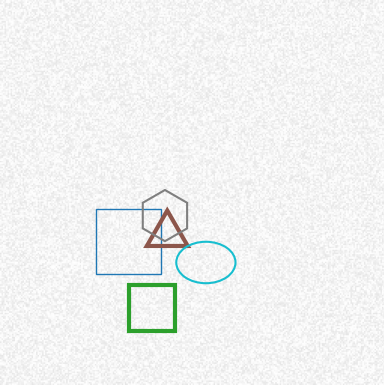[{"shape": "square", "thickness": 1, "radius": 0.42, "center": [0.333, 0.373]}, {"shape": "square", "thickness": 3, "radius": 0.3, "center": [0.394, 0.2]}, {"shape": "triangle", "thickness": 3, "radius": 0.31, "center": [0.434, 0.392]}, {"shape": "hexagon", "thickness": 1.5, "radius": 0.33, "center": [0.428, 0.44]}, {"shape": "oval", "thickness": 1.5, "radius": 0.38, "center": [0.535, 0.318]}]